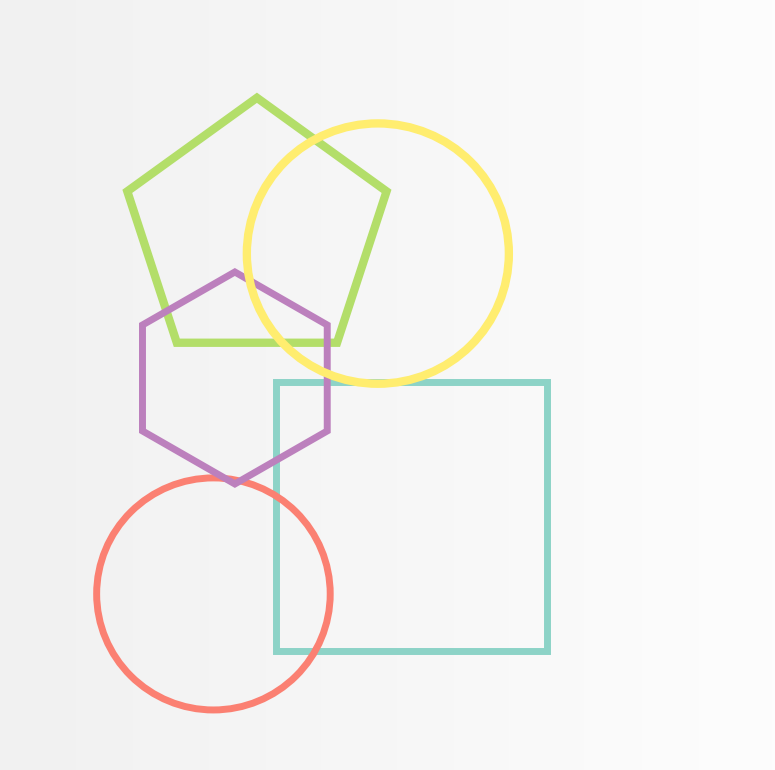[{"shape": "square", "thickness": 2.5, "radius": 0.87, "center": [0.531, 0.329]}, {"shape": "circle", "thickness": 2.5, "radius": 0.75, "center": [0.275, 0.229]}, {"shape": "pentagon", "thickness": 3, "radius": 0.88, "center": [0.332, 0.697]}, {"shape": "hexagon", "thickness": 2.5, "radius": 0.69, "center": [0.303, 0.509]}, {"shape": "circle", "thickness": 3, "radius": 0.85, "center": [0.488, 0.671]}]